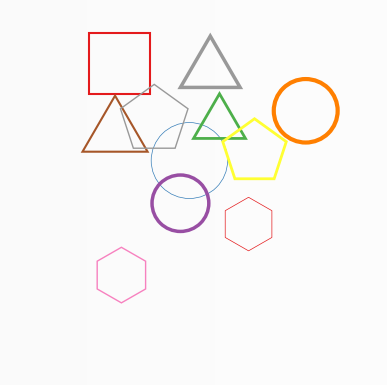[{"shape": "square", "thickness": 1.5, "radius": 0.39, "center": [0.309, 0.835]}, {"shape": "hexagon", "thickness": 0.5, "radius": 0.35, "center": [0.641, 0.418]}, {"shape": "circle", "thickness": 0.5, "radius": 0.49, "center": [0.489, 0.583]}, {"shape": "triangle", "thickness": 2, "radius": 0.39, "center": [0.566, 0.679]}, {"shape": "circle", "thickness": 2.5, "radius": 0.37, "center": [0.466, 0.472]}, {"shape": "circle", "thickness": 3, "radius": 0.41, "center": [0.789, 0.712]}, {"shape": "pentagon", "thickness": 2, "radius": 0.43, "center": [0.657, 0.605]}, {"shape": "triangle", "thickness": 1.5, "radius": 0.48, "center": [0.297, 0.654]}, {"shape": "hexagon", "thickness": 1, "radius": 0.36, "center": [0.313, 0.286]}, {"shape": "pentagon", "thickness": 1, "radius": 0.46, "center": [0.398, 0.689]}, {"shape": "triangle", "thickness": 2.5, "radius": 0.44, "center": [0.543, 0.817]}]